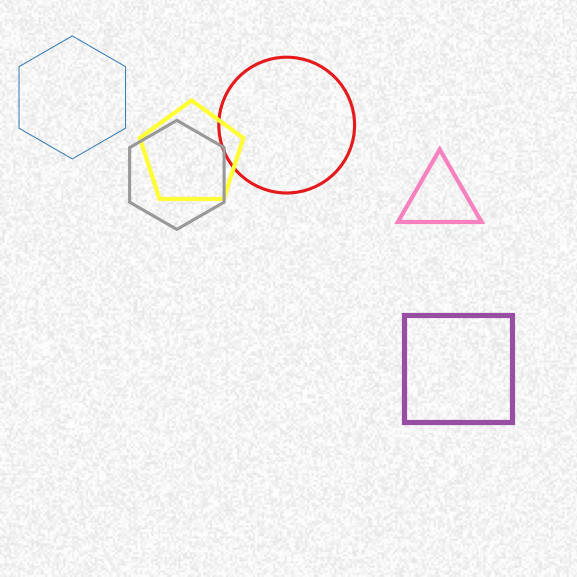[{"shape": "circle", "thickness": 1.5, "radius": 0.59, "center": [0.496, 0.783]}, {"shape": "hexagon", "thickness": 0.5, "radius": 0.53, "center": [0.125, 0.83]}, {"shape": "square", "thickness": 2.5, "radius": 0.47, "center": [0.793, 0.361]}, {"shape": "pentagon", "thickness": 2, "radius": 0.47, "center": [0.332, 0.731]}, {"shape": "triangle", "thickness": 2, "radius": 0.42, "center": [0.761, 0.657]}, {"shape": "hexagon", "thickness": 1.5, "radius": 0.47, "center": [0.306, 0.696]}]